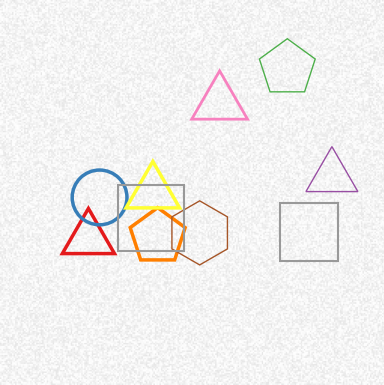[{"shape": "triangle", "thickness": 2.5, "radius": 0.39, "center": [0.23, 0.38]}, {"shape": "circle", "thickness": 2.5, "radius": 0.36, "center": [0.259, 0.487]}, {"shape": "pentagon", "thickness": 1, "radius": 0.38, "center": [0.746, 0.823]}, {"shape": "triangle", "thickness": 1, "radius": 0.39, "center": [0.862, 0.541]}, {"shape": "pentagon", "thickness": 2.5, "radius": 0.38, "center": [0.41, 0.386]}, {"shape": "triangle", "thickness": 2.5, "radius": 0.4, "center": [0.397, 0.5]}, {"shape": "hexagon", "thickness": 1, "radius": 0.42, "center": [0.519, 0.395]}, {"shape": "triangle", "thickness": 2, "radius": 0.42, "center": [0.57, 0.732]}, {"shape": "square", "thickness": 1.5, "radius": 0.38, "center": [0.803, 0.396]}, {"shape": "square", "thickness": 1.5, "radius": 0.43, "center": [0.392, 0.434]}]